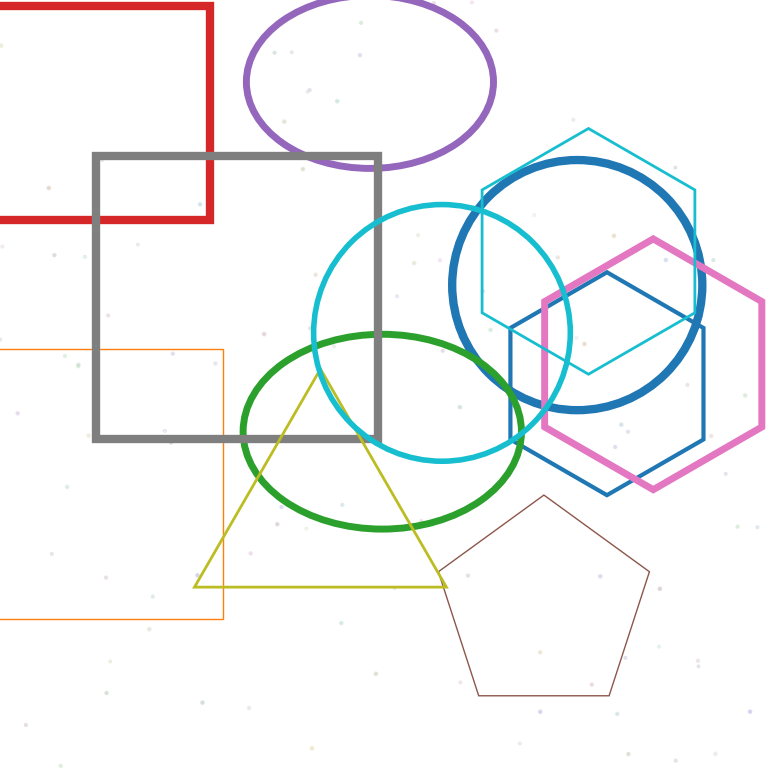[{"shape": "circle", "thickness": 3, "radius": 0.81, "center": [0.75, 0.63]}, {"shape": "hexagon", "thickness": 1.5, "radius": 0.72, "center": [0.788, 0.502]}, {"shape": "square", "thickness": 0.5, "radius": 0.88, "center": [0.114, 0.372]}, {"shape": "oval", "thickness": 2.5, "radius": 0.9, "center": [0.496, 0.439]}, {"shape": "square", "thickness": 3, "radius": 0.7, "center": [0.133, 0.853]}, {"shape": "oval", "thickness": 2.5, "radius": 0.8, "center": [0.48, 0.894]}, {"shape": "pentagon", "thickness": 0.5, "radius": 0.72, "center": [0.706, 0.213]}, {"shape": "hexagon", "thickness": 2.5, "radius": 0.81, "center": [0.848, 0.527]}, {"shape": "square", "thickness": 3, "radius": 0.92, "center": [0.308, 0.614]}, {"shape": "triangle", "thickness": 1, "radius": 0.94, "center": [0.416, 0.332]}, {"shape": "circle", "thickness": 2, "radius": 0.83, "center": [0.574, 0.568]}, {"shape": "hexagon", "thickness": 1, "radius": 0.8, "center": [0.764, 0.674]}]